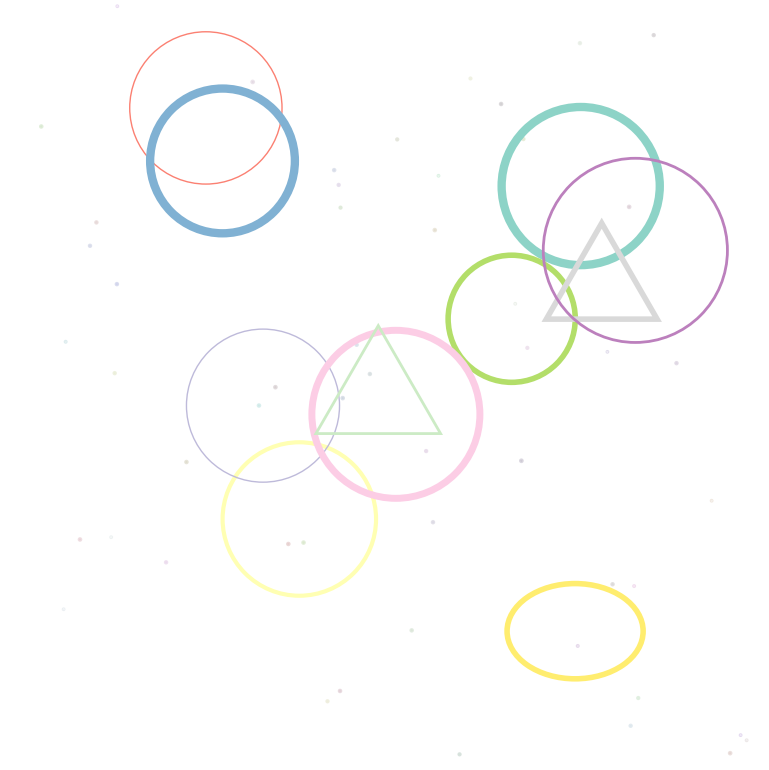[{"shape": "circle", "thickness": 3, "radius": 0.51, "center": [0.754, 0.758]}, {"shape": "circle", "thickness": 1.5, "radius": 0.5, "center": [0.389, 0.326]}, {"shape": "circle", "thickness": 0.5, "radius": 0.5, "center": [0.342, 0.473]}, {"shape": "circle", "thickness": 0.5, "radius": 0.49, "center": [0.267, 0.86]}, {"shape": "circle", "thickness": 3, "radius": 0.47, "center": [0.289, 0.791]}, {"shape": "circle", "thickness": 2, "radius": 0.41, "center": [0.665, 0.586]}, {"shape": "circle", "thickness": 2.5, "radius": 0.55, "center": [0.514, 0.462]}, {"shape": "triangle", "thickness": 2, "radius": 0.42, "center": [0.781, 0.627]}, {"shape": "circle", "thickness": 1, "radius": 0.6, "center": [0.825, 0.675]}, {"shape": "triangle", "thickness": 1, "radius": 0.47, "center": [0.491, 0.484]}, {"shape": "oval", "thickness": 2, "radius": 0.44, "center": [0.747, 0.18]}]